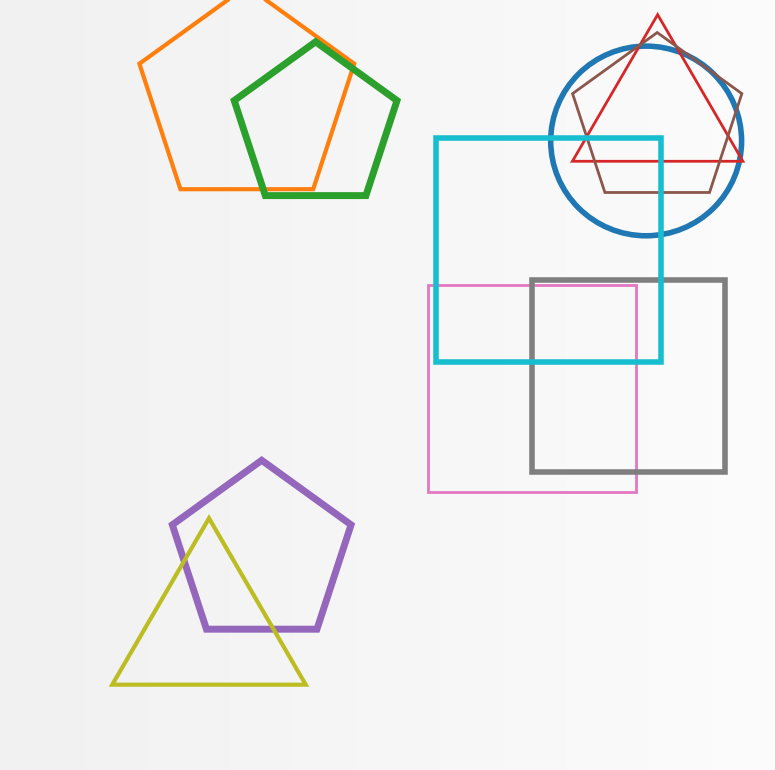[{"shape": "circle", "thickness": 2, "radius": 0.62, "center": [0.834, 0.817]}, {"shape": "pentagon", "thickness": 1.5, "radius": 0.73, "center": [0.318, 0.872]}, {"shape": "pentagon", "thickness": 2.5, "radius": 0.55, "center": [0.407, 0.835]}, {"shape": "triangle", "thickness": 1, "radius": 0.63, "center": [0.849, 0.854]}, {"shape": "pentagon", "thickness": 2.5, "radius": 0.61, "center": [0.338, 0.281]}, {"shape": "pentagon", "thickness": 1, "radius": 0.57, "center": [0.848, 0.843]}, {"shape": "square", "thickness": 1, "radius": 0.67, "center": [0.687, 0.495]}, {"shape": "square", "thickness": 2, "radius": 0.62, "center": [0.811, 0.512]}, {"shape": "triangle", "thickness": 1.5, "radius": 0.72, "center": [0.27, 0.183]}, {"shape": "square", "thickness": 2, "radius": 0.73, "center": [0.708, 0.675]}]